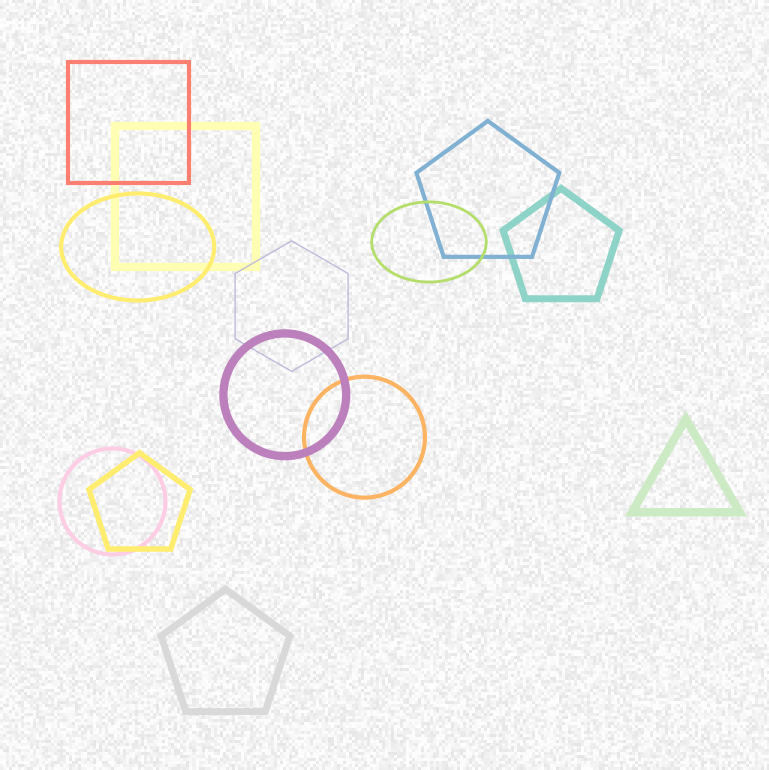[{"shape": "pentagon", "thickness": 2.5, "radius": 0.4, "center": [0.729, 0.676]}, {"shape": "square", "thickness": 3, "radius": 0.45, "center": [0.241, 0.745]}, {"shape": "hexagon", "thickness": 0.5, "radius": 0.42, "center": [0.379, 0.602]}, {"shape": "square", "thickness": 1.5, "radius": 0.39, "center": [0.167, 0.841]}, {"shape": "pentagon", "thickness": 1.5, "radius": 0.49, "center": [0.634, 0.745]}, {"shape": "circle", "thickness": 1.5, "radius": 0.39, "center": [0.473, 0.432]}, {"shape": "oval", "thickness": 1, "radius": 0.37, "center": [0.557, 0.686]}, {"shape": "circle", "thickness": 1.5, "radius": 0.34, "center": [0.146, 0.349]}, {"shape": "pentagon", "thickness": 2.5, "radius": 0.44, "center": [0.293, 0.147]}, {"shape": "circle", "thickness": 3, "radius": 0.4, "center": [0.37, 0.487]}, {"shape": "triangle", "thickness": 3, "radius": 0.4, "center": [0.891, 0.375]}, {"shape": "oval", "thickness": 1.5, "radius": 0.5, "center": [0.179, 0.679]}, {"shape": "pentagon", "thickness": 2, "radius": 0.35, "center": [0.181, 0.343]}]